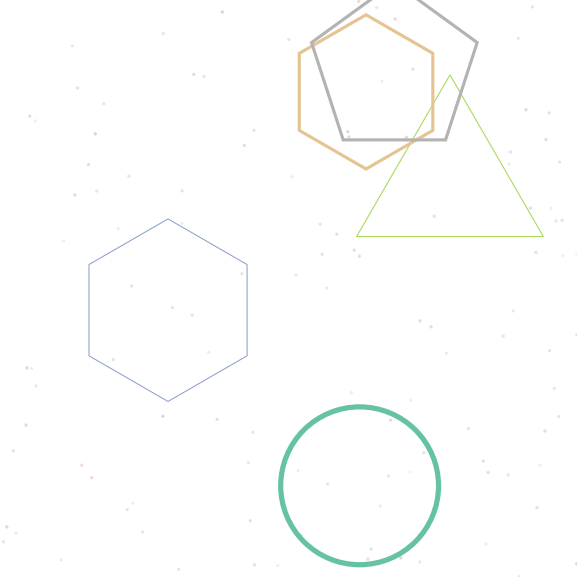[{"shape": "circle", "thickness": 2.5, "radius": 0.68, "center": [0.623, 0.158]}, {"shape": "hexagon", "thickness": 0.5, "radius": 0.79, "center": [0.291, 0.462]}, {"shape": "triangle", "thickness": 0.5, "radius": 0.93, "center": [0.779, 0.683]}, {"shape": "hexagon", "thickness": 1.5, "radius": 0.67, "center": [0.634, 0.84]}, {"shape": "pentagon", "thickness": 1.5, "radius": 0.75, "center": [0.683, 0.879]}]